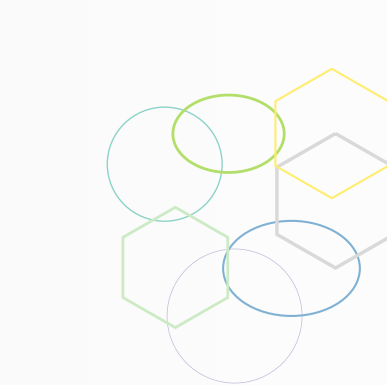[{"shape": "circle", "thickness": 1, "radius": 0.74, "center": [0.425, 0.574]}, {"shape": "circle", "thickness": 0.5, "radius": 0.87, "center": [0.605, 0.179]}, {"shape": "oval", "thickness": 1.5, "radius": 0.88, "center": [0.752, 0.303]}, {"shape": "oval", "thickness": 2, "radius": 0.72, "center": [0.59, 0.653]}, {"shape": "hexagon", "thickness": 2.5, "radius": 0.87, "center": [0.866, 0.479]}, {"shape": "hexagon", "thickness": 2, "radius": 0.78, "center": [0.452, 0.305]}, {"shape": "hexagon", "thickness": 1.5, "radius": 0.84, "center": [0.856, 0.653]}]